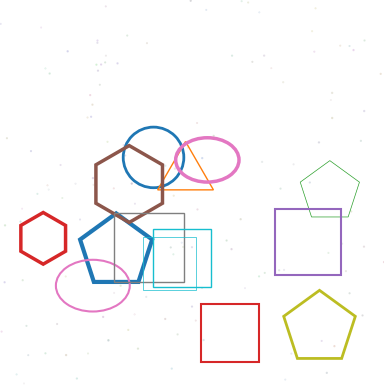[{"shape": "pentagon", "thickness": 3, "radius": 0.49, "center": [0.302, 0.347]}, {"shape": "circle", "thickness": 2, "radius": 0.39, "center": [0.399, 0.591]}, {"shape": "triangle", "thickness": 1, "radius": 0.42, "center": [0.482, 0.549]}, {"shape": "pentagon", "thickness": 0.5, "radius": 0.4, "center": [0.857, 0.502]}, {"shape": "hexagon", "thickness": 2.5, "radius": 0.34, "center": [0.112, 0.381]}, {"shape": "square", "thickness": 1.5, "radius": 0.37, "center": [0.597, 0.135]}, {"shape": "square", "thickness": 1.5, "radius": 0.43, "center": [0.799, 0.371]}, {"shape": "hexagon", "thickness": 2.5, "radius": 0.5, "center": [0.336, 0.522]}, {"shape": "oval", "thickness": 1.5, "radius": 0.48, "center": [0.241, 0.258]}, {"shape": "oval", "thickness": 2.5, "radius": 0.41, "center": [0.539, 0.585]}, {"shape": "square", "thickness": 1, "radius": 0.45, "center": [0.387, 0.357]}, {"shape": "pentagon", "thickness": 2, "radius": 0.49, "center": [0.83, 0.148]}, {"shape": "square", "thickness": 0.5, "radius": 0.35, "center": [0.439, 0.315]}, {"shape": "square", "thickness": 1, "radius": 0.37, "center": [0.473, 0.33]}]